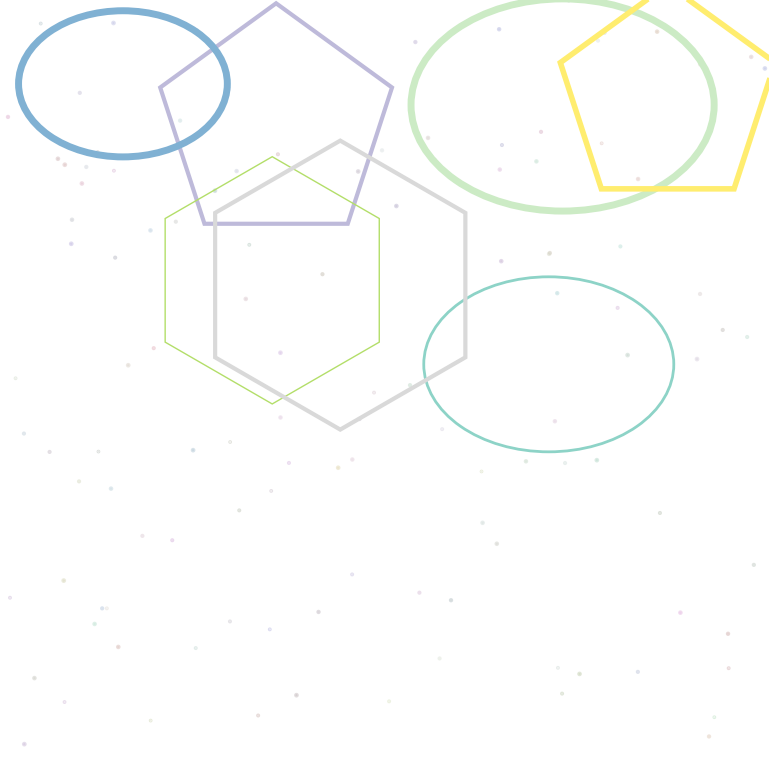[{"shape": "oval", "thickness": 1, "radius": 0.81, "center": [0.713, 0.527]}, {"shape": "pentagon", "thickness": 1.5, "radius": 0.79, "center": [0.359, 0.837]}, {"shape": "oval", "thickness": 2.5, "radius": 0.68, "center": [0.16, 0.891]}, {"shape": "hexagon", "thickness": 0.5, "radius": 0.8, "center": [0.354, 0.636]}, {"shape": "hexagon", "thickness": 1.5, "radius": 0.94, "center": [0.442, 0.63]}, {"shape": "oval", "thickness": 2.5, "radius": 0.98, "center": [0.731, 0.864]}, {"shape": "pentagon", "thickness": 2, "radius": 0.73, "center": [0.867, 0.873]}]